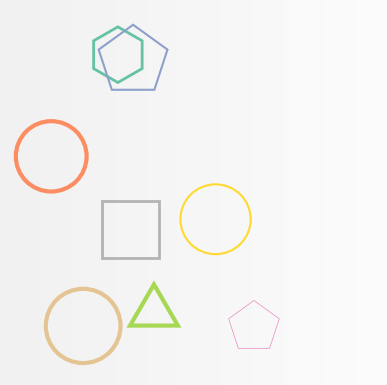[{"shape": "hexagon", "thickness": 2, "radius": 0.36, "center": [0.304, 0.858]}, {"shape": "circle", "thickness": 3, "radius": 0.46, "center": [0.132, 0.594]}, {"shape": "pentagon", "thickness": 1.5, "radius": 0.47, "center": [0.343, 0.842]}, {"shape": "pentagon", "thickness": 0.5, "radius": 0.34, "center": [0.655, 0.151]}, {"shape": "triangle", "thickness": 3, "radius": 0.36, "center": [0.397, 0.19]}, {"shape": "circle", "thickness": 1.5, "radius": 0.45, "center": [0.556, 0.43]}, {"shape": "circle", "thickness": 3, "radius": 0.48, "center": [0.215, 0.153]}, {"shape": "square", "thickness": 2, "radius": 0.37, "center": [0.337, 0.404]}]